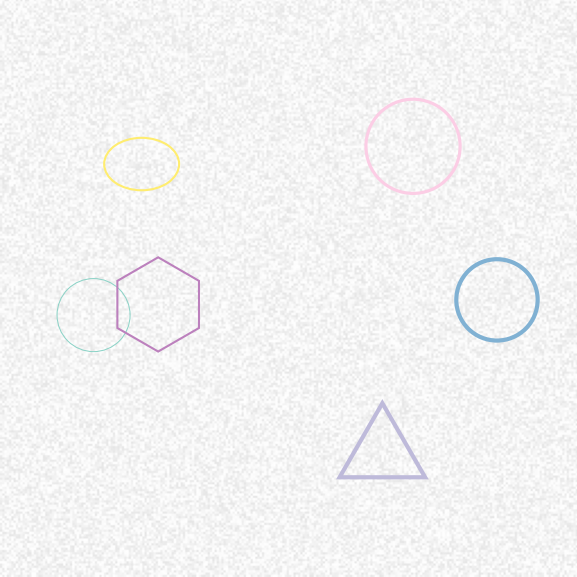[{"shape": "circle", "thickness": 0.5, "radius": 0.32, "center": [0.162, 0.454]}, {"shape": "triangle", "thickness": 2, "radius": 0.43, "center": [0.662, 0.215]}, {"shape": "circle", "thickness": 2, "radius": 0.35, "center": [0.861, 0.48]}, {"shape": "circle", "thickness": 1.5, "radius": 0.41, "center": [0.715, 0.746]}, {"shape": "hexagon", "thickness": 1, "radius": 0.41, "center": [0.274, 0.472]}, {"shape": "oval", "thickness": 1, "radius": 0.32, "center": [0.245, 0.715]}]